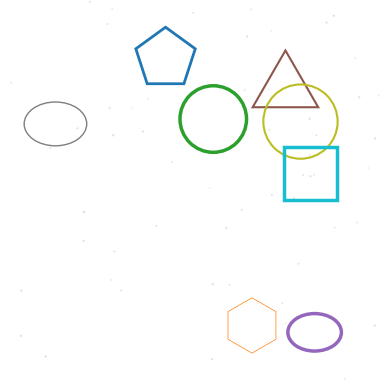[{"shape": "pentagon", "thickness": 2, "radius": 0.41, "center": [0.43, 0.848]}, {"shape": "hexagon", "thickness": 0.5, "radius": 0.36, "center": [0.655, 0.155]}, {"shape": "circle", "thickness": 2.5, "radius": 0.43, "center": [0.554, 0.691]}, {"shape": "oval", "thickness": 2.5, "radius": 0.35, "center": [0.817, 0.137]}, {"shape": "triangle", "thickness": 1.5, "radius": 0.49, "center": [0.741, 0.771]}, {"shape": "oval", "thickness": 1, "radius": 0.41, "center": [0.144, 0.678]}, {"shape": "circle", "thickness": 1.5, "radius": 0.48, "center": [0.781, 0.684]}, {"shape": "square", "thickness": 2.5, "radius": 0.35, "center": [0.806, 0.55]}]